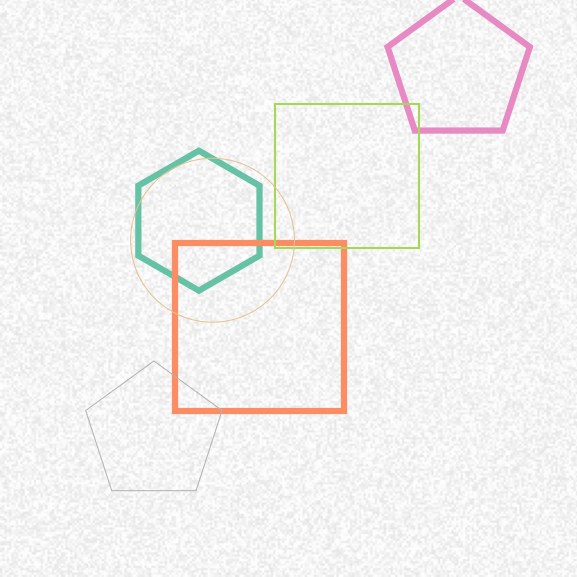[{"shape": "hexagon", "thickness": 3, "radius": 0.61, "center": [0.344, 0.617]}, {"shape": "square", "thickness": 3, "radius": 0.73, "center": [0.449, 0.433]}, {"shape": "pentagon", "thickness": 3, "radius": 0.65, "center": [0.794, 0.878]}, {"shape": "square", "thickness": 1, "radius": 0.62, "center": [0.6, 0.694]}, {"shape": "circle", "thickness": 0.5, "radius": 0.71, "center": [0.368, 0.583]}, {"shape": "pentagon", "thickness": 0.5, "radius": 0.62, "center": [0.266, 0.25]}]